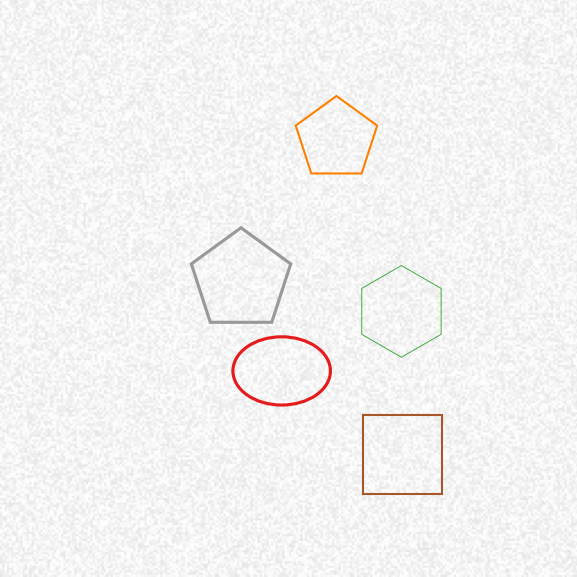[{"shape": "oval", "thickness": 1.5, "radius": 0.42, "center": [0.488, 0.357]}, {"shape": "hexagon", "thickness": 0.5, "radius": 0.4, "center": [0.695, 0.46]}, {"shape": "pentagon", "thickness": 1, "radius": 0.37, "center": [0.583, 0.759]}, {"shape": "square", "thickness": 1, "radius": 0.34, "center": [0.697, 0.212]}, {"shape": "pentagon", "thickness": 1.5, "radius": 0.45, "center": [0.417, 0.514]}]